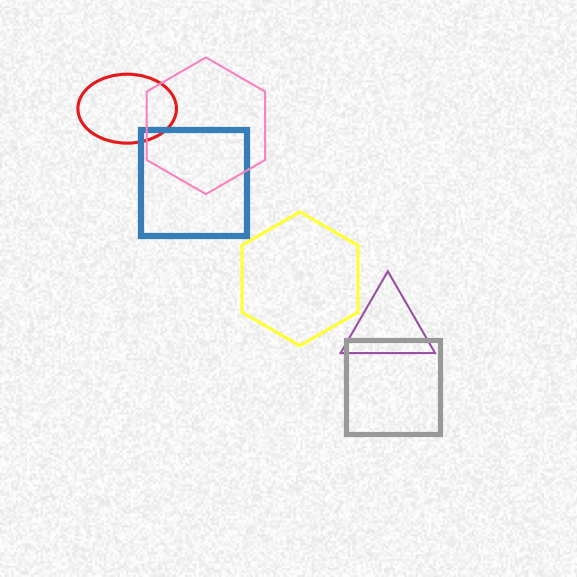[{"shape": "oval", "thickness": 1.5, "radius": 0.43, "center": [0.22, 0.811]}, {"shape": "square", "thickness": 3, "radius": 0.46, "center": [0.336, 0.682]}, {"shape": "triangle", "thickness": 1, "radius": 0.47, "center": [0.672, 0.435]}, {"shape": "hexagon", "thickness": 1.5, "radius": 0.58, "center": [0.519, 0.516]}, {"shape": "hexagon", "thickness": 1, "radius": 0.59, "center": [0.357, 0.781]}, {"shape": "square", "thickness": 2.5, "radius": 0.41, "center": [0.681, 0.329]}]